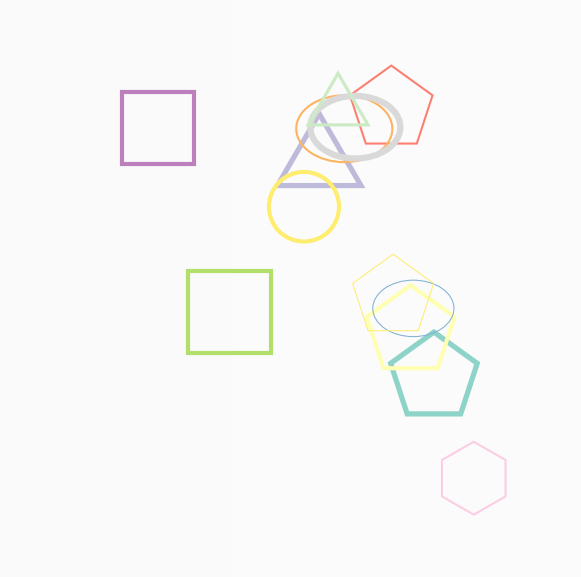[{"shape": "pentagon", "thickness": 2.5, "radius": 0.39, "center": [0.747, 0.346]}, {"shape": "pentagon", "thickness": 2, "radius": 0.4, "center": [0.706, 0.426]}, {"shape": "triangle", "thickness": 2.5, "radius": 0.41, "center": [0.549, 0.719]}, {"shape": "pentagon", "thickness": 1, "radius": 0.37, "center": [0.673, 0.811]}, {"shape": "oval", "thickness": 0.5, "radius": 0.35, "center": [0.711, 0.465]}, {"shape": "oval", "thickness": 1, "radius": 0.41, "center": [0.592, 0.776]}, {"shape": "square", "thickness": 2, "radius": 0.36, "center": [0.395, 0.46]}, {"shape": "hexagon", "thickness": 1, "radius": 0.32, "center": [0.815, 0.171]}, {"shape": "oval", "thickness": 3, "radius": 0.39, "center": [0.611, 0.779]}, {"shape": "square", "thickness": 2, "radius": 0.31, "center": [0.272, 0.778]}, {"shape": "triangle", "thickness": 1.5, "radius": 0.3, "center": [0.582, 0.813]}, {"shape": "circle", "thickness": 2, "radius": 0.3, "center": [0.523, 0.641]}, {"shape": "pentagon", "thickness": 0.5, "radius": 0.37, "center": [0.676, 0.486]}]